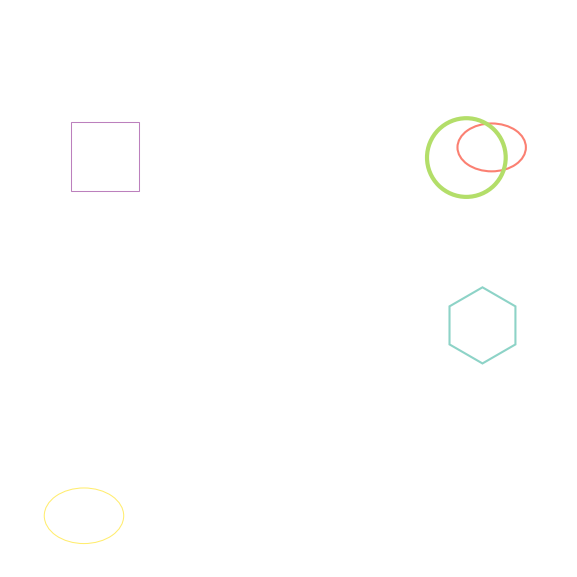[{"shape": "hexagon", "thickness": 1, "radius": 0.33, "center": [0.835, 0.436]}, {"shape": "oval", "thickness": 1, "radius": 0.3, "center": [0.851, 0.744]}, {"shape": "circle", "thickness": 2, "radius": 0.34, "center": [0.808, 0.726]}, {"shape": "square", "thickness": 0.5, "radius": 0.3, "center": [0.182, 0.728]}, {"shape": "oval", "thickness": 0.5, "radius": 0.34, "center": [0.145, 0.106]}]